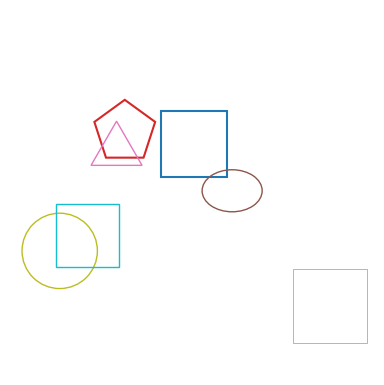[{"shape": "square", "thickness": 1.5, "radius": 0.43, "center": [0.503, 0.626]}, {"shape": "square", "thickness": 0.5, "radius": 0.48, "center": [0.856, 0.206]}, {"shape": "pentagon", "thickness": 1.5, "radius": 0.42, "center": [0.324, 0.658]}, {"shape": "oval", "thickness": 1, "radius": 0.39, "center": [0.603, 0.504]}, {"shape": "triangle", "thickness": 1, "radius": 0.38, "center": [0.303, 0.609]}, {"shape": "circle", "thickness": 1, "radius": 0.49, "center": [0.155, 0.348]}, {"shape": "square", "thickness": 1, "radius": 0.41, "center": [0.228, 0.389]}]